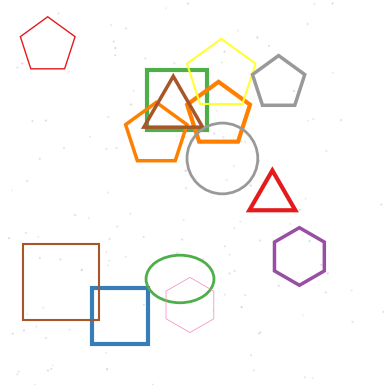[{"shape": "pentagon", "thickness": 1, "radius": 0.37, "center": [0.124, 0.882]}, {"shape": "triangle", "thickness": 3, "radius": 0.34, "center": [0.707, 0.488]}, {"shape": "square", "thickness": 3, "radius": 0.37, "center": [0.311, 0.179]}, {"shape": "oval", "thickness": 2, "radius": 0.44, "center": [0.468, 0.275]}, {"shape": "square", "thickness": 3, "radius": 0.39, "center": [0.459, 0.739]}, {"shape": "hexagon", "thickness": 2.5, "radius": 0.37, "center": [0.778, 0.334]}, {"shape": "pentagon", "thickness": 2.5, "radius": 0.42, "center": [0.406, 0.65]}, {"shape": "pentagon", "thickness": 3, "radius": 0.43, "center": [0.568, 0.702]}, {"shape": "pentagon", "thickness": 1.5, "radius": 0.47, "center": [0.575, 0.806]}, {"shape": "square", "thickness": 1.5, "radius": 0.49, "center": [0.158, 0.268]}, {"shape": "triangle", "thickness": 2.5, "radius": 0.44, "center": [0.45, 0.714]}, {"shape": "hexagon", "thickness": 0.5, "radius": 0.36, "center": [0.493, 0.208]}, {"shape": "circle", "thickness": 2, "radius": 0.46, "center": [0.578, 0.588]}, {"shape": "pentagon", "thickness": 2.5, "radius": 0.36, "center": [0.724, 0.784]}]